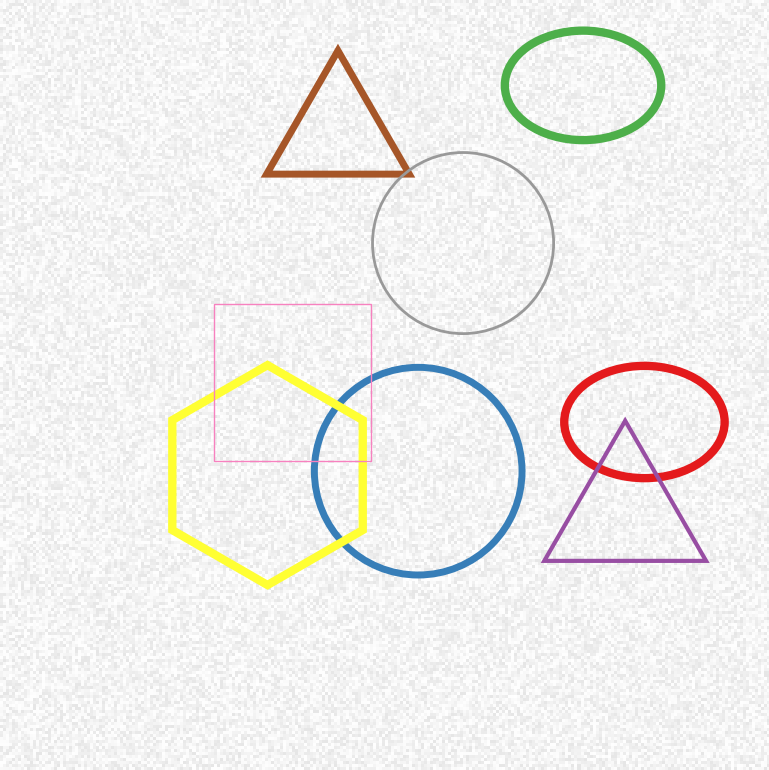[{"shape": "oval", "thickness": 3, "radius": 0.52, "center": [0.837, 0.452]}, {"shape": "circle", "thickness": 2.5, "radius": 0.67, "center": [0.543, 0.388]}, {"shape": "oval", "thickness": 3, "radius": 0.51, "center": [0.757, 0.889]}, {"shape": "triangle", "thickness": 1.5, "radius": 0.61, "center": [0.812, 0.332]}, {"shape": "hexagon", "thickness": 3, "radius": 0.71, "center": [0.347, 0.383]}, {"shape": "triangle", "thickness": 2.5, "radius": 0.53, "center": [0.439, 0.827]}, {"shape": "square", "thickness": 0.5, "radius": 0.51, "center": [0.38, 0.503]}, {"shape": "circle", "thickness": 1, "radius": 0.59, "center": [0.601, 0.684]}]